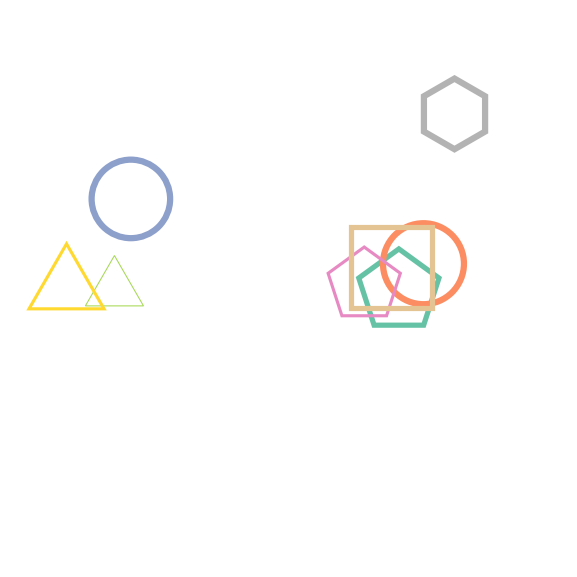[{"shape": "pentagon", "thickness": 2.5, "radius": 0.36, "center": [0.691, 0.495]}, {"shape": "circle", "thickness": 3, "radius": 0.35, "center": [0.733, 0.542]}, {"shape": "circle", "thickness": 3, "radius": 0.34, "center": [0.227, 0.655]}, {"shape": "pentagon", "thickness": 1.5, "radius": 0.33, "center": [0.631, 0.506]}, {"shape": "triangle", "thickness": 0.5, "radius": 0.29, "center": [0.198, 0.499]}, {"shape": "triangle", "thickness": 1.5, "radius": 0.37, "center": [0.115, 0.502]}, {"shape": "square", "thickness": 2.5, "radius": 0.35, "center": [0.678, 0.536]}, {"shape": "hexagon", "thickness": 3, "radius": 0.31, "center": [0.787, 0.802]}]